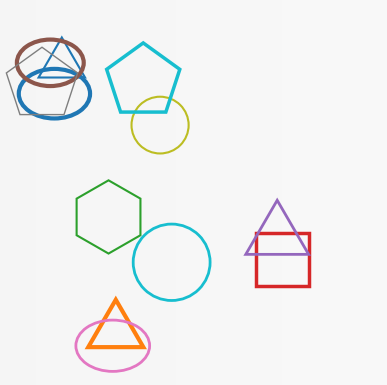[{"shape": "oval", "thickness": 3, "radius": 0.46, "center": [0.14, 0.757]}, {"shape": "triangle", "thickness": 1.5, "radius": 0.35, "center": [0.16, 0.833]}, {"shape": "triangle", "thickness": 3, "radius": 0.41, "center": [0.299, 0.139]}, {"shape": "hexagon", "thickness": 1.5, "radius": 0.48, "center": [0.28, 0.437]}, {"shape": "square", "thickness": 2.5, "radius": 0.34, "center": [0.729, 0.327]}, {"shape": "triangle", "thickness": 2, "radius": 0.47, "center": [0.715, 0.386]}, {"shape": "oval", "thickness": 3, "radius": 0.43, "center": [0.13, 0.837]}, {"shape": "oval", "thickness": 2, "radius": 0.48, "center": [0.291, 0.102]}, {"shape": "pentagon", "thickness": 1, "radius": 0.48, "center": [0.108, 0.781]}, {"shape": "circle", "thickness": 1.5, "radius": 0.37, "center": [0.413, 0.675]}, {"shape": "circle", "thickness": 2, "radius": 0.5, "center": [0.443, 0.319]}, {"shape": "pentagon", "thickness": 2.5, "radius": 0.5, "center": [0.37, 0.789]}]